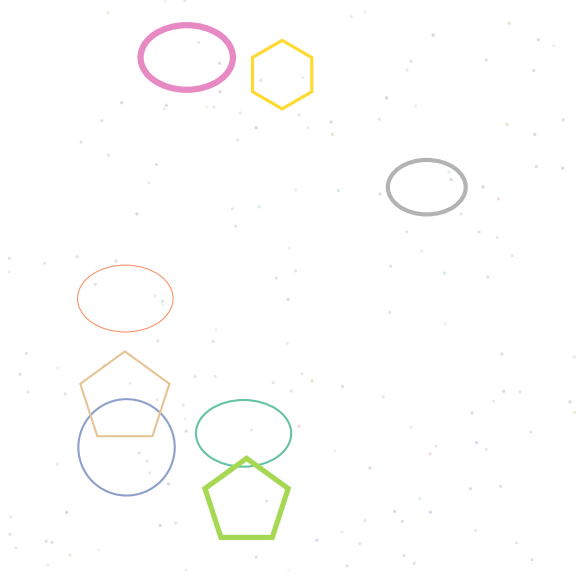[{"shape": "oval", "thickness": 1, "radius": 0.41, "center": [0.422, 0.249]}, {"shape": "oval", "thickness": 0.5, "radius": 0.41, "center": [0.217, 0.482]}, {"shape": "circle", "thickness": 1, "radius": 0.42, "center": [0.219, 0.225]}, {"shape": "oval", "thickness": 3, "radius": 0.4, "center": [0.323, 0.9]}, {"shape": "pentagon", "thickness": 2.5, "radius": 0.38, "center": [0.427, 0.13]}, {"shape": "hexagon", "thickness": 1.5, "radius": 0.3, "center": [0.489, 0.87]}, {"shape": "pentagon", "thickness": 1, "radius": 0.41, "center": [0.216, 0.309]}, {"shape": "oval", "thickness": 2, "radius": 0.34, "center": [0.739, 0.675]}]